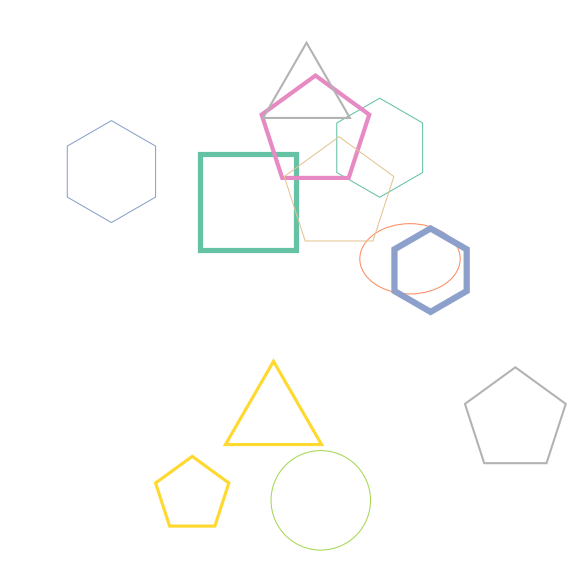[{"shape": "square", "thickness": 2.5, "radius": 0.41, "center": [0.43, 0.649]}, {"shape": "hexagon", "thickness": 0.5, "radius": 0.43, "center": [0.657, 0.743]}, {"shape": "oval", "thickness": 0.5, "radius": 0.43, "center": [0.71, 0.551]}, {"shape": "hexagon", "thickness": 3, "radius": 0.36, "center": [0.746, 0.531]}, {"shape": "hexagon", "thickness": 0.5, "radius": 0.44, "center": [0.193, 0.702]}, {"shape": "pentagon", "thickness": 2, "radius": 0.49, "center": [0.546, 0.77]}, {"shape": "circle", "thickness": 0.5, "radius": 0.43, "center": [0.555, 0.133]}, {"shape": "pentagon", "thickness": 1.5, "radius": 0.33, "center": [0.333, 0.142]}, {"shape": "triangle", "thickness": 1.5, "radius": 0.48, "center": [0.474, 0.277]}, {"shape": "pentagon", "thickness": 0.5, "radius": 0.5, "center": [0.587, 0.663]}, {"shape": "pentagon", "thickness": 1, "radius": 0.46, "center": [0.892, 0.271]}, {"shape": "triangle", "thickness": 1, "radius": 0.43, "center": [0.531, 0.838]}]